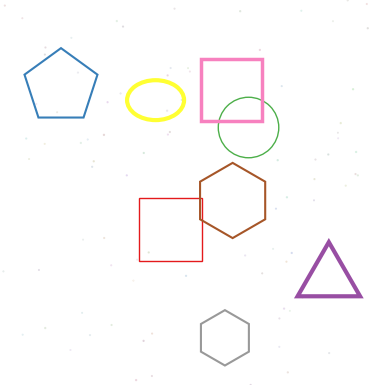[{"shape": "square", "thickness": 1, "radius": 0.41, "center": [0.443, 0.404]}, {"shape": "pentagon", "thickness": 1.5, "radius": 0.5, "center": [0.158, 0.775]}, {"shape": "circle", "thickness": 1, "radius": 0.39, "center": [0.646, 0.669]}, {"shape": "triangle", "thickness": 3, "radius": 0.47, "center": [0.854, 0.277]}, {"shape": "oval", "thickness": 3, "radius": 0.37, "center": [0.404, 0.74]}, {"shape": "hexagon", "thickness": 1.5, "radius": 0.49, "center": [0.604, 0.479]}, {"shape": "square", "thickness": 2.5, "radius": 0.4, "center": [0.601, 0.767]}, {"shape": "hexagon", "thickness": 1.5, "radius": 0.36, "center": [0.584, 0.123]}]